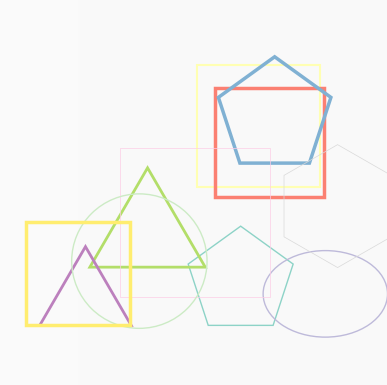[{"shape": "pentagon", "thickness": 1, "radius": 0.71, "center": [0.621, 0.27]}, {"shape": "square", "thickness": 1.5, "radius": 0.79, "center": [0.668, 0.674]}, {"shape": "oval", "thickness": 1, "radius": 0.8, "center": [0.84, 0.237]}, {"shape": "square", "thickness": 2.5, "radius": 0.7, "center": [0.695, 0.629]}, {"shape": "pentagon", "thickness": 2.5, "radius": 0.76, "center": [0.709, 0.7]}, {"shape": "triangle", "thickness": 2, "radius": 0.86, "center": [0.381, 0.392]}, {"shape": "square", "thickness": 0.5, "radius": 0.97, "center": [0.504, 0.422]}, {"shape": "hexagon", "thickness": 0.5, "radius": 0.8, "center": [0.871, 0.465]}, {"shape": "triangle", "thickness": 2, "radius": 0.68, "center": [0.221, 0.223]}, {"shape": "circle", "thickness": 1, "radius": 0.87, "center": [0.36, 0.322]}, {"shape": "square", "thickness": 2.5, "radius": 0.67, "center": [0.201, 0.29]}]